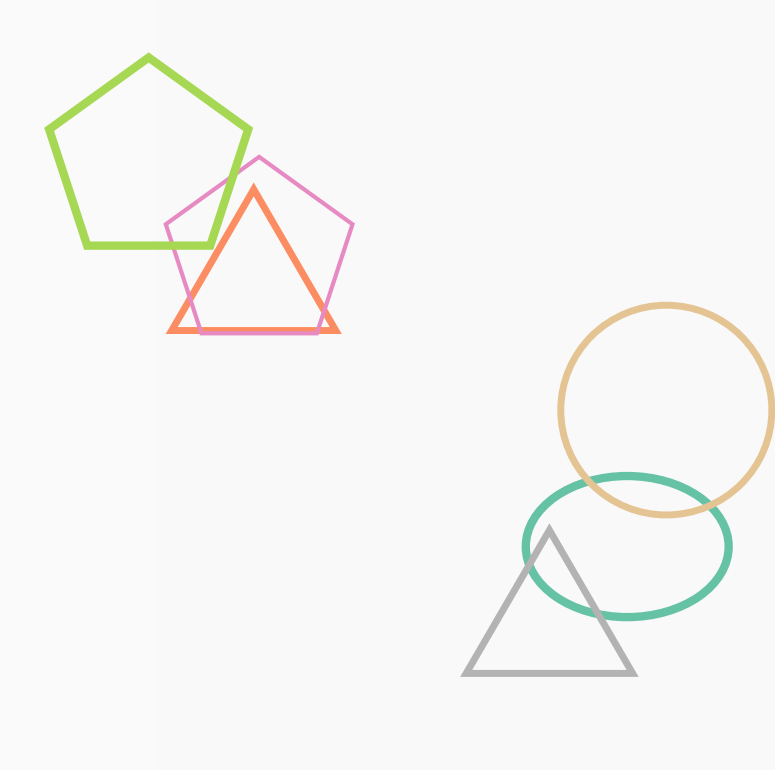[{"shape": "oval", "thickness": 3, "radius": 0.65, "center": [0.809, 0.29]}, {"shape": "triangle", "thickness": 2.5, "radius": 0.61, "center": [0.327, 0.632]}, {"shape": "pentagon", "thickness": 1.5, "radius": 0.63, "center": [0.334, 0.67]}, {"shape": "pentagon", "thickness": 3, "radius": 0.68, "center": [0.192, 0.79]}, {"shape": "circle", "thickness": 2.5, "radius": 0.68, "center": [0.86, 0.467]}, {"shape": "triangle", "thickness": 2.5, "radius": 0.62, "center": [0.709, 0.187]}]